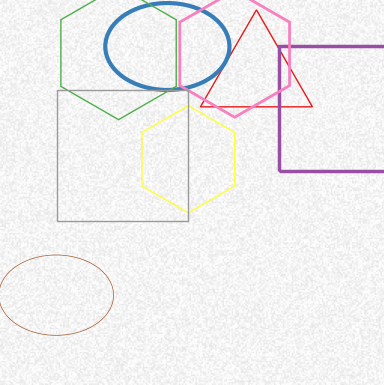[{"shape": "triangle", "thickness": 1, "radius": 0.84, "center": [0.666, 0.806]}, {"shape": "oval", "thickness": 3, "radius": 0.81, "center": [0.435, 0.879]}, {"shape": "hexagon", "thickness": 1, "radius": 0.87, "center": [0.308, 0.862]}, {"shape": "square", "thickness": 2.5, "radius": 0.81, "center": [0.887, 0.717]}, {"shape": "hexagon", "thickness": 1, "radius": 0.7, "center": [0.489, 0.586]}, {"shape": "oval", "thickness": 0.5, "radius": 0.75, "center": [0.146, 0.233]}, {"shape": "hexagon", "thickness": 2, "radius": 0.82, "center": [0.61, 0.86]}, {"shape": "square", "thickness": 1, "radius": 0.85, "center": [0.319, 0.596]}]